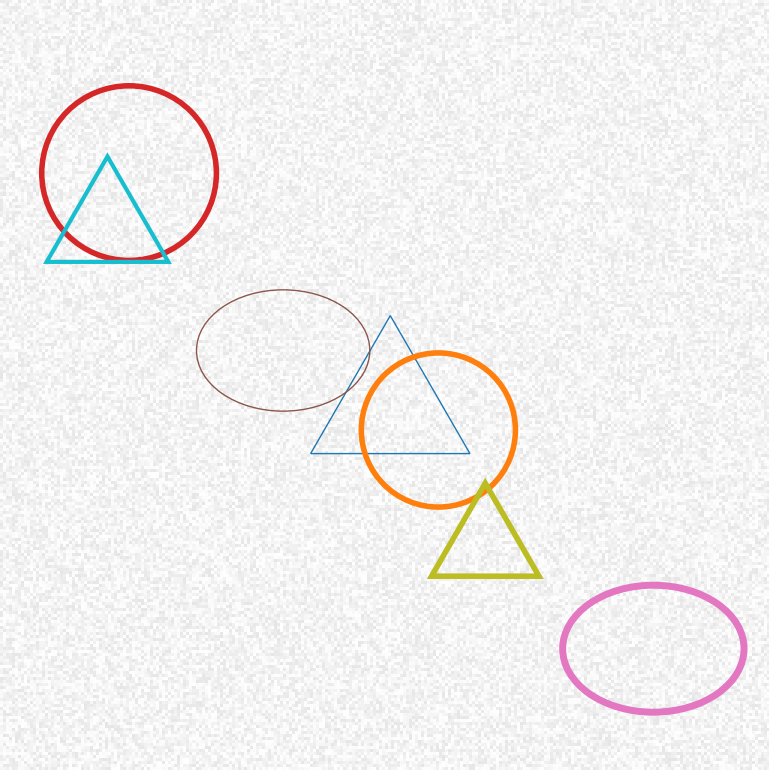[{"shape": "triangle", "thickness": 0.5, "radius": 0.6, "center": [0.507, 0.471]}, {"shape": "circle", "thickness": 2, "radius": 0.5, "center": [0.569, 0.442]}, {"shape": "circle", "thickness": 2, "radius": 0.57, "center": [0.168, 0.775]}, {"shape": "oval", "thickness": 0.5, "radius": 0.56, "center": [0.368, 0.545]}, {"shape": "oval", "thickness": 2.5, "radius": 0.59, "center": [0.849, 0.158]}, {"shape": "triangle", "thickness": 2, "radius": 0.4, "center": [0.63, 0.292]}, {"shape": "triangle", "thickness": 1.5, "radius": 0.46, "center": [0.14, 0.706]}]